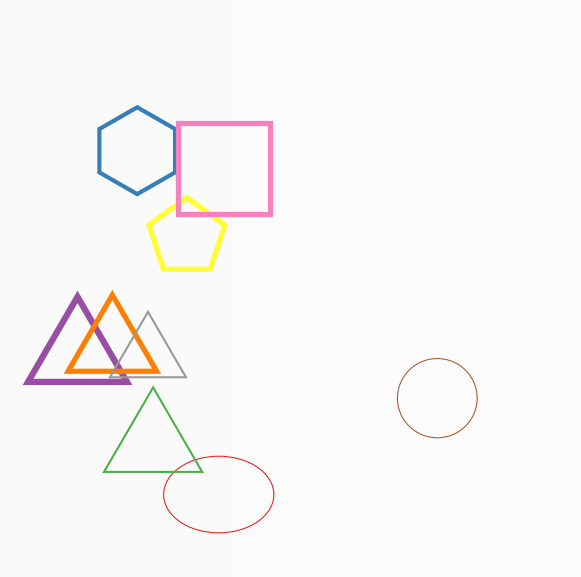[{"shape": "oval", "thickness": 0.5, "radius": 0.47, "center": [0.376, 0.143]}, {"shape": "hexagon", "thickness": 2, "radius": 0.38, "center": [0.236, 0.738]}, {"shape": "triangle", "thickness": 1, "radius": 0.49, "center": [0.263, 0.231]}, {"shape": "triangle", "thickness": 3, "radius": 0.49, "center": [0.133, 0.387]}, {"shape": "triangle", "thickness": 2.5, "radius": 0.44, "center": [0.193, 0.4]}, {"shape": "pentagon", "thickness": 2.5, "radius": 0.34, "center": [0.322, 0.588]}, {"shape": "circle", "thickness": 0.5, "radius": 0.34, "center": [0.752, 0.31]}, {"shape": "square", "thickness": 2.5, "radius": 0.4, "center": [0.385, 0.707]}, {"shape": "triangle", "thickness": 1, "radius": 0.38, "center": [0.255, 0.384]}]